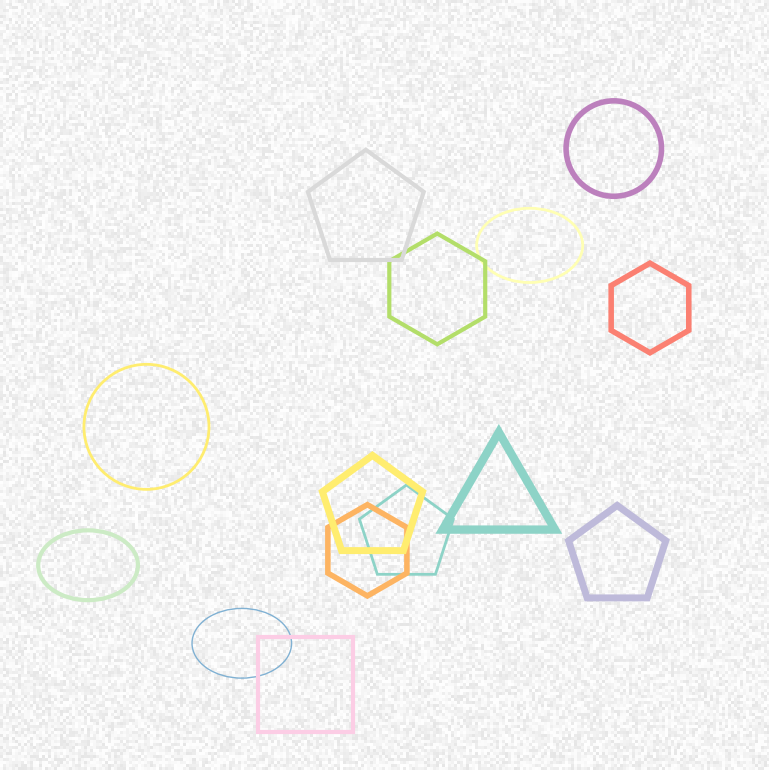[{"shape": "triangle", "thickness": 3, "radius": 0.42, "center": [0.648, 0.354]}, {"shape": "pentagon", "thickness": 1, "radius": 0.32, "center": [0.528, 0.306]}, {"shape": "oval", "thickness": 1, "radius": 0.34, "center": [0.688, 0.681]}, {"shape": "pentagon", "thickness": 2.5, "radius": 0.33, "center": [0.802, 0.277]}, {"shape": "hexagon", "thickness": 2, "radius": 0.29, "center": [0.844, 0.6]}, {"shape": "oval", "thickness": 0.5, "radius": 0.32, "center": [0.314, 0.165]}, {"shape": "hexagon", "thickness": 2, "radius": 0.3, "center": [0.477, 0.285]}, {"shape": "hexagon", "thickness": 1.5, "radius": 0.36, "center": [0.568, 0.625]}, {"shape": "square", "thickness": 1.5, "radius": 0.31, "center": [0.397, 0.111]}, {"shape": "pentagon", "thickness": 1.5, "radius": 0.4, "center": [0.475, 0.726]}, {"shape": "circle", "thickness": 2, "radius": 0.31, "center": [0.797, 0.807]}, {"shape": "oval", "thickness": 1.5, "radius": 0.32, "center": [0.114, 0.266]}, {"shape": "pentagon", "thickness": 2.5, "radius": 0.34, "center": [0.484, 0.34]}, {"shape": "circle", "thickness": 1, "radius": 0.41, "center": [0.19, 0.446]}]